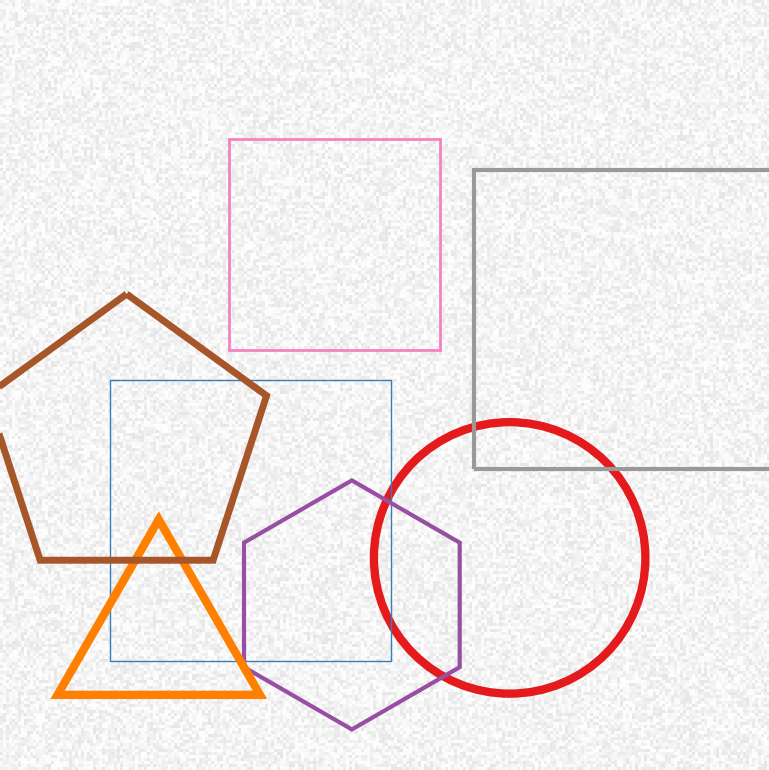[{"shape": "circle", "thickness": 3, "radius": 0.88, "center": [0.662, 0.275]}, {"shape": "square", "thickness": 0.5, "radius": 0.91, "center": [0.325, 0.324]}, {"shape": "hexagon", "thickness": 1.5, "radius": 0.81, "center": [0.457, 0.214]}, {"shape": "triangle", "thickness": 3, "radius": 0.76, "center": [0.206, 0.173]}, {"shape": "pentagon", "thickness": 2.5, "radius": 0.96, "center": [0.164, 0.427]}, {"shape": "square", "thickness": 1, "radius": 0.69, "center": [0.434, 0.683]}, {"shape": "square", "thickness": 1.5, "radius": 0.97, "center": [0.81, 0.585]}]